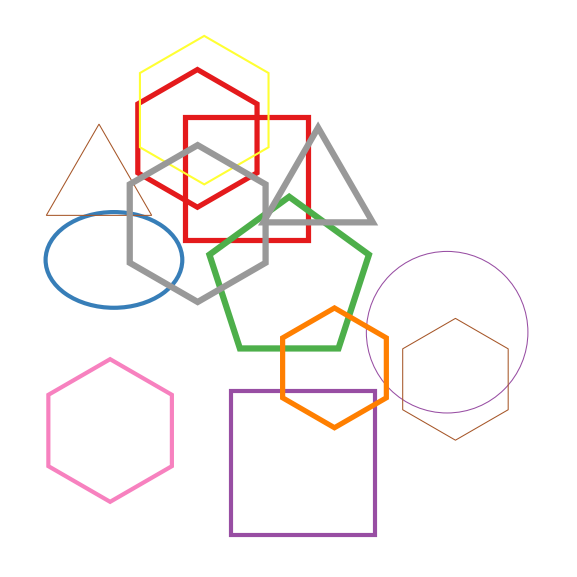[{"shape": "hexagon", "thickness": 2.5, "radius": 0.6, "center": [0.342, 0.759]}, {"shape": "square", "thickness": 2.5, "radius": 0.53, "center": [0.427, 0.69]}, {"shape": "oval", "thickness": 2, "radius": 0.59, "center": [0.197, 0.549]}, {"shape": "pentagon", "thickness": 3, "radius": 0.73, "center": [0.501, 0.513]}, {"shape": "square", "thickness": 2, "radius": 0.62, "center": [0.525, 0.197]}, {"shape": "circle", "thickness": 0.5, "radius": 0.7, "center": [0.774, 0.424]}, {"shape": "hexagon", "thickness": 2.5, "radius": 0.52, "center": [0.579, 0.362]}, {"shape": "hexagon", "thickness": 1, "radius": 0.64, "center": [0.354, 0.808]}, {"shape": "hexagon", "thickness": 0.5, "radius": 0.53, "center": [0.789, 0.342]}, {"shape": "triangle", "thickness": 0.5, "radius": 0.53, "center": [0.171, 0.679]}, {"shape": "hexagon", "thickness": 2, "radius": 0.62, "center": [0.191, 0.254]}, {"shape": "triangle", "thickness": 3, "radius": 0.55, "center": [0.551, 0.669]}, {"shape": "hexagon", "thickness": 3, "radius": 0.68, "center": [0.342, 0.612]}]